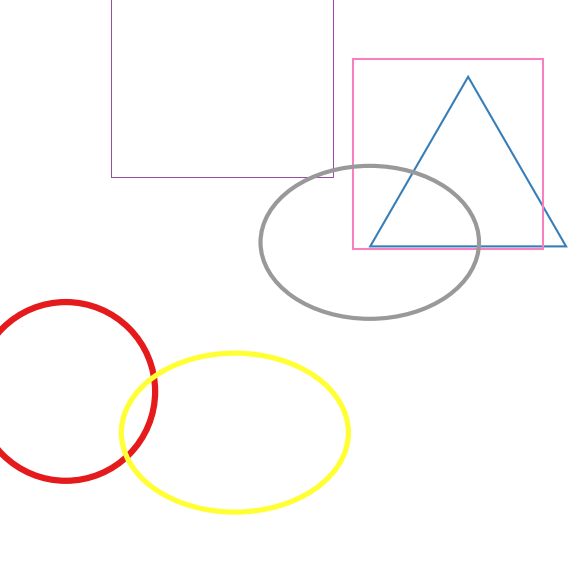[{"shape": "circle", "thickness": 3, "radius": 0.77, "center": [0.114, 0.321]}, {"shape": "triangle", "thickness": 1, "radius": 0.98, "center": [0.811, 0.67]}, {"shape": "square", "thickness": 0.5, "radius": 0.96, "center": [0.384, 0.884]}, {"shape": "oval", "thickness": 2.5, "radius": 0.98, "center": [0.407, 0.25]}, {"shape": "square", "thickness": 1, "radius": 0.82, "center": [0.775, 0.732]}, {"shape": "oval", "thickness": 2, "radius": 0.95, "center": [0.64, 0.579]}]